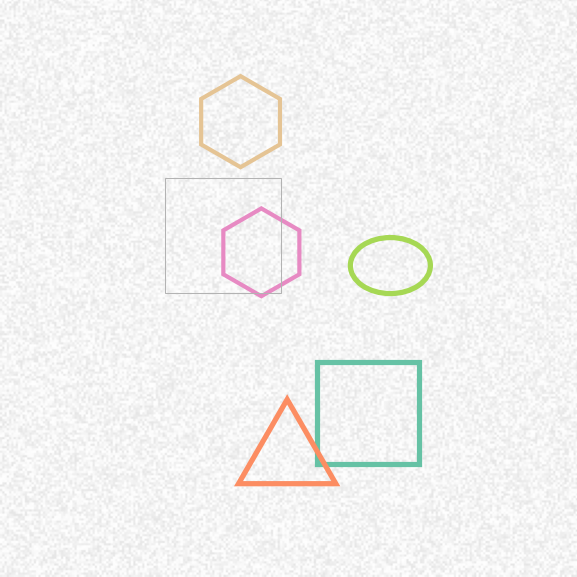[{"shape": "square", "thickness": 2.5, "radius": 0.44, "center": [0.637, 0.284]}, {"shape": "triangle", "thickness": 2.5, "radius": 0.49, "center": [0.497, 0.21]}, {"shape": "hexagon", "thickness": 2, "radius": 0.38, "center": [0.453, 0.562]}, {"shape": "oval", "thickness": 2.5, "radius": 0.35, "center": [0.676, 0.539]}, {"shape": "hexagon", "thickness": 2, "radius": 0.39, "center": [0.417, 0.788]}, {"shape": "square", "thickness": 0.5, "radius": 0.5, "center": [0.386, 0.592]}]